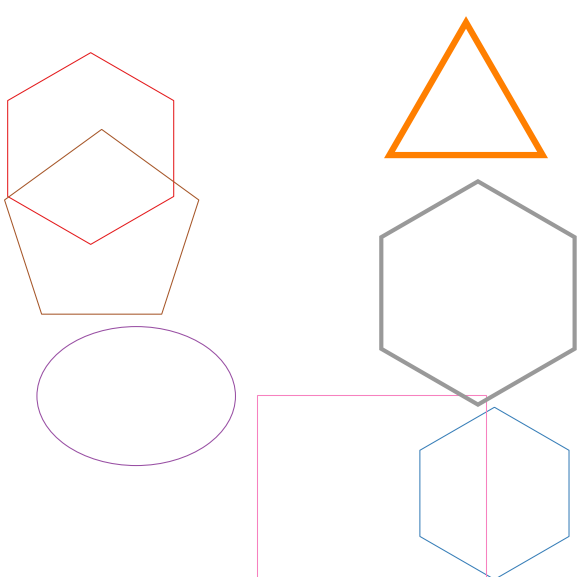[{"shape": "hexagon", "thickness": 0.5, "radius": 0.83, "center": [0.157, 0.742]}, {"shape": "hexagon", "thickness": 0.5, "radius": 0.75, "center": [0.856, 0.145]}, {"shape": "oval", "thickness": 0.5, "radius": 0.86, "center": [0.236, 0.313]}, {"shape": "triangle", "thickness": 3, "radius": 0.77, "center": [0.807, 0.807]}, {"shape": "pentagon", "thickness": 0.5, "radius": 0.88, "center": [0.176, 0.598]}, {"shape": "square", "thickness": 0.5, "radius": 0.99, "center": [0.643, 0.117]}, {"shape": "hexagon", "thickness": 2, "radius": 0.97, "center": [0.828, 0.492]}]